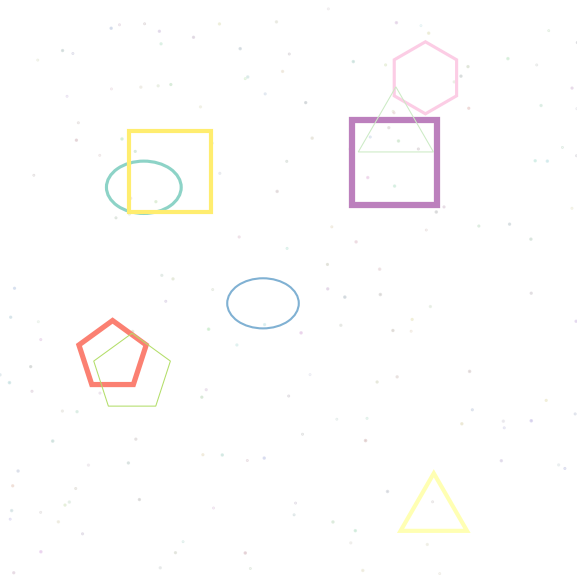[{"shape": "oval", "thickness": 1.5, "radius": 0.32, "center": [0.249, 0.675]}, {"shape": "triangle", "thickness": 2, "radius": 0.33, "center": [0.751, 0.113]}, {"shape": "pentagon", "thickness": 2.5, "radius": 0.31, "center": [0.195, 0.383]}, {"shape": "oval", "thickness": 1, "radius": 0.31, "center": [0.455, 0.474]}, {"shape": "pentagon", "thickness": 0.5, "radius": 0.35, "center": [0.229, 0.352]}, {"shape": "hexagon", "thickness": 1.5, "radius": 0.31, "center": [0.737, 0.864]}, {"shape": "square", "thickness": 3, "radius": 0.37, "center": [0.683, 0.718]}, {"shape": "triangle", "thickness": 0.5, "radius": 0.38, "center": [0.685, 0.774]}, {"shape": "square", "thickness": 2, "radius": 0.35, "center": [0.294, 0.702]}]